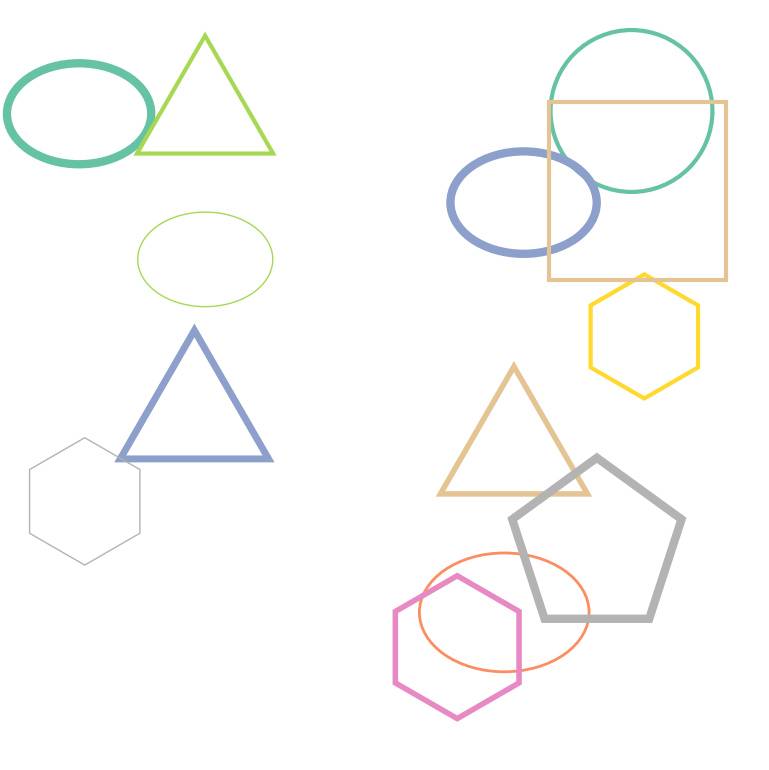[{"shape": "circle", "thickness": 1.5, "radius": 0.53, "center": [0.82, 0.856]}, {"shape": "oval", "thickness": 3, "radius": 0.47, "center": [0.103, 0.852]}, {"shape": "oval", "thickness": 1, "radius": 0.55, "center": [0.655, 0.205]}, {"shape": "triangle", "thickness": 2.5, "radius": 0.56, "center": [0.252, 0.46]}, {"shape": "oval", "thickness": 3, "radius": 0.48, "center": [0.68, 0.737]}, {"shape": "hexagon", "thickness": 2, "radius": 0.46, "center": [0.594, 0.16]}, {"shape": "oval", "thickness": 0.5, "radius": 0.44, "center": [0.267, 0.663]}, {"shape": "triangle", "thickness": 1.5, "radius": 0.51, "center": [0.266, 0.852]}, {"shape": "hexagon", "thickness": 1.5, "radius": 0.4, "center": [0.837, 0.563]}, {"shape": "square", "thickness": 1.5, "radius": 0.58, "center": [0.828, 0.752]}, {"shape": "triangle", "thickness": 2, "radius": 0.55, "center": [0.667, 0.414]}, {"shape": "hexagon", "thickness": 0.5, "radius": 0.41, "center": [0.11, 0.349]}, {"shape": "pentagon", "thickness": 3, "radius": 0.58, "center": [0.775, 0.29]}]